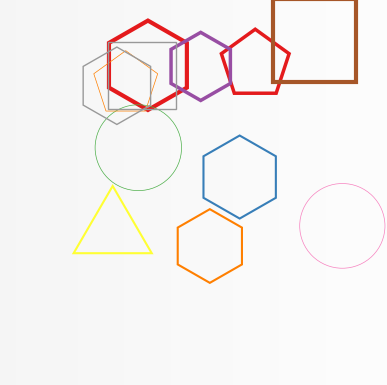[{"shape": "hexagon", "thickness": 3, "radius": 0.58, "center": [0.382, 0.83]}, {"shape": "pentagon", "thickness": 2.5, "radius": 0.46, "center": [0.659, 0.832]}, {"shape": "hexagon", "thickness": 1.5, "radius": 0.54, "center": [0.618, 0.54]}, {"shape": "circle", "thickness": 0.5, "radius": 0.56, "center": [0.357, 0.616]}, {"shape": "hexagon", "thickness": 2.5, "radius": 0.44, "center": [0.518, 0.827]}, {"shape": "hexagon", "thickness": 1.5, "radius": 0.48, "center": [0.542, 0.361]}, {"shape": "pentagon", "thickness": 0.5, "radius": 0.43, "center": [0.324, 0.782]}, {"shape": "triangle", "thickness": 1.5, "radius": 0.58, "center": [0.291, 0.401]}, {"shape": "square", "thickness": 3, "radius": 0.53, "center": [0.812, 0.895]}, {"shape": "circle", "thickness": 0.5, "radius": 0.55, "center": [0.883, 0.413]}, {"shape": "hexagon", "thickness": 1, "radius": 0.5, "center": [0.302, 0.777]}, {"shape": "square", "thickness": 1, "radius": 0.44, "center": [0.367, 0.803]}]